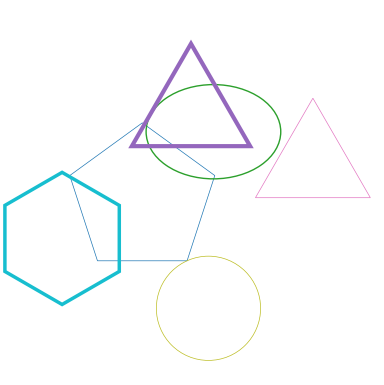[{"shape": "pentagon", "thickness": 0.5, "radius": 0.99, "center": [0.37, 0.483]}, {"shape": "oval", "thickness": 1, "radius": 0.87, "center": [0.554, 0.658]}, {"shape": "triangle", "thickness": 3, "radius": 0.89, "center": [0.496, 0.709]}, {"shape": "triangle", "thickness": 0.5, "radius": 0.86, "center": [0.813, 0.573]}, {"shape": "circle", "thickness": 0.5, "radius": 0.68, "center": [0.542, 0.199]}, {"shape": "hexagon", "thickness": 2.5, "radius": 0.86, "center": [0.161, 0.381]}]